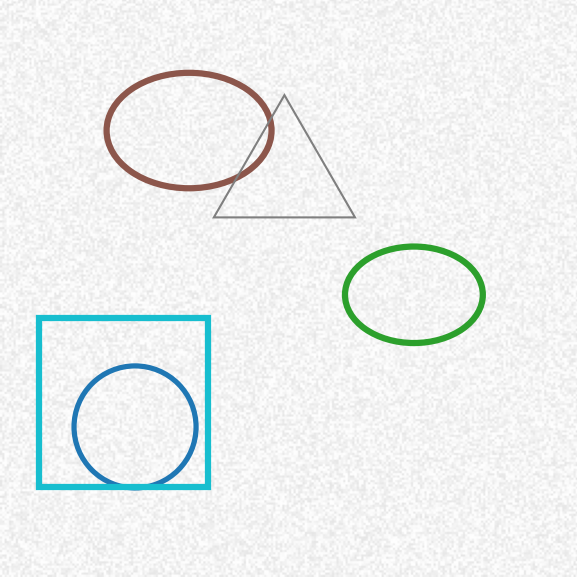[{"shape": "circle", "thickness": 2.5, "radius": 0.53, "center": [0.234, 0.26]}, {"shape": "oval", "thickness": 3, "radius": 0.6, "center": [0.717, 0.489]}, {"shape": "oval", "thickness": 3, "radius": 0.71, "center": [0.327, 0.773]}, {"shape": "triangle", "thickness": 1, "radius": 0.71, "center": [0.493, 0.693]}, {"shape": "square", "thickness": 3, "radius": 0.73, "center": [0.213, 0.303]}]